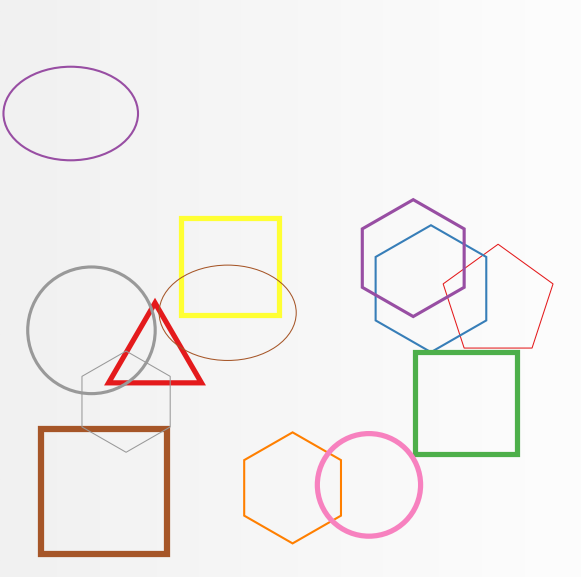[{"shape": "pentagon", "thickness": 0.5, "radius": 0.5, "center": [0.857, 0.477]}, {"shape": "triangle", "thickness": 2.5, "radius": 0.46, "center": [0.267, 0.382]}, {"shape": "hexagon", "thickness": 1, "radius": 0.55, "center": [0.741, 0.499]}, {"shape": "square", "thickness": 2.5, "radius": 0.44, "center": [0.802, 0.301]}, {"shape": "hexagon", "thickness": 1.5, "radius": 0.51, "center": [0.711, 0.552]}, {"shape": "oval", "thickness": 1, "radius": 0.58, "center": [0.122, 0.803]}, {"shape": "hexagon", "thickness": 1, "radius": 0.48, "center": [0.503, 0.154]}, {"shape": "square", "thickness": 2.5, "radius": 0.42, "center": [0.396, 0.537]}, {"shape": "square", "thickness": 3, "radius": 0.54, "center": [0.178, 0.149]}, {"shape": "oval", "thickness": 0.5, "radius": 0.59, "center": [0.392, 0.458]}, {"shape": "circle", "thickness": 2.5, "radius": 0.44, "center": [0.635, 0.16]}, {"shape": "hexagon", "thickness": 0.5, "radius": 0.44, "center": [0.217, 0.304]}, {"shape": "circle", "thickness": 1.5, "radius": 0.55, "center": [0.157, 0.427]}]